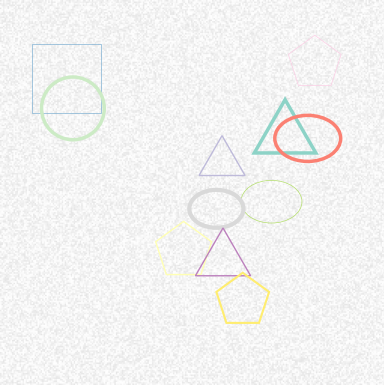[{"shape": "triangle", "thickness": 2.5, "radius": 0.46, "center": [0.74, 0.649]}, {"shape": "pentagon", "thickness": 1, "radius": 0.38, "center": [0.477, 0.349]}, {"shape": "triangle", "thickness": 1, "radius": 0.35, "center": [0.577, 0.579]}, {"shape": "oval", "thickness": 2.5, "radius": 0.43, "center": [0.799, 0.641]}, {"shape": "square", "thickness": 0.5, "radius": 0.45, "center": [0.173, 0.796]}, {"shape": "oval", "thickness": 0.5, "radius": 0.4, "center": [0.705, 0.476]}, {"shape": "pentagon", "thickness": 0.5, "radius": 0.36, "center": [0.818, 0.836]}, {"shape": "oval", "thickness": 3, "radius": 0.35, "center": [0.562, 0.458]}, {"shape": "triangle", "thickness": 1, "radius": 0.41, "center": [0.579, 0.325]}, {"shape": "circle", "thickness": 2.5, "radius": 0.41, "center": [0.189, 0.718]}, {"shape": "pentagon", "thickness": 1.5, "radius": 0.36, "center": [0.63, 0.22]}]